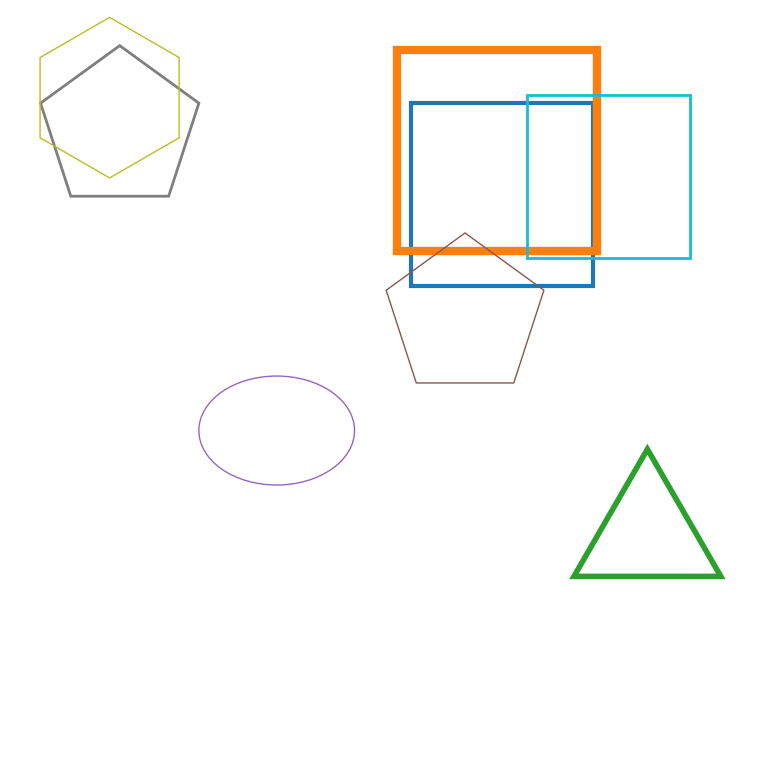[{"shape": "square", "thickness": 1.5, "radius": 0.59, "center": [0.652, 0.748]}, {"shape": "square", "thickness": 3, "radius": 0.65, "center": [0.646, 0.804]}, {"shape": "triangle", "thickness": 2, "radius": 0.55, "center": [0.841, 0.306]}, {"shape": "oval", "thickness": 0.5, "radius": 0.51, "center": [0.359, 0.441]}, {"shape": "pentagon", "thickness": 0.5, "radius": 0.54, "center": [0.604, 0.59]}, {"shape": "pentagon", "thickness": 1, "radius": 0.54, "center": [0.155, 0.833]}, {"shape": "hexagon", "thickness": 0.5, "radius": 0.52, "center": [0.142, 0.873]}, {"shape": "square", "thickness": 1, "radius": 0.53, "center": [0.79, 0.771]}]